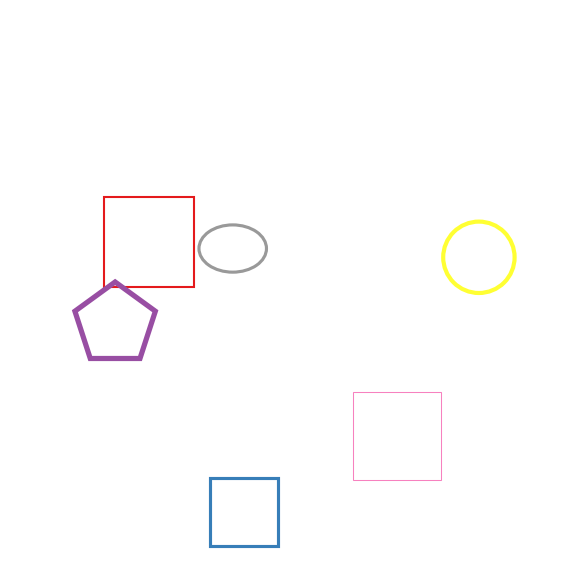[{"shape": "square", "thickness": 1, "radius": 0.39, "center": [0.258, 0.58]}, {"shape": "square", "thickness": 1.5, "radius": 0.29, "center": [0.422, 0.112]}, {"shape": "pentagon", "thickness": 2.5, "radius": 0.37, "center": [0.199, 0.438]}, {"shape": "circle", "thickness": 2, "radius": 0.31, "center": [0.829, 0.554]}, {"shape": "square", "thickness": 0.5, "radius": 0.38, "center": [0.687, 0.244]}, {"shape": "oval", "thickness": 1.5, "radius": 0.29, "center": [0.403, 0.569]}]